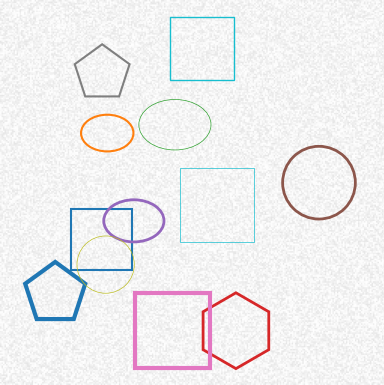[{"shape": "square", "thickness": 1.5, "radius": 0.4, "center": [0.264, 0.379]}, {"shape": "pentagon", "thickness": 3, "radius": 0.41, "center": [0.143, 0.238]}, {"shape": "oval", "thickness": 1.5, "radius": 0.34, "center": [0.279, 0.654]}, {"shape": "oval", "thickness": 0.5, "radius": 0.47, "center": [0.454, 0.676]}, {"shape": "hexagon", "thickness": 2, "radius": 0.49, "center": [0.613, 0.141]}, {"shape": "oval", "thickness": 2, "radius": 0.39, "center": [0.348, 0.426]}, {"shape": "circle", "thickness": 2, "radius": 0.47, "center": [0.829, 0.526]}, {"shape": "square", "thickness": 3, "radius": 0.49, "center": [0.449, 0.142]}, {"shape": "pentagon", "thickness": 1.5, "radius": 0.37, "center": [0.265, 0.81]}, {"shape": "circle", "thickness": 0.5, "radius": 0.37, "center": [0.274, 0.313]}, {"shape": "square", "thickness": 1, "radius": 0.41, "center": [0.525, 0.874]}, {"shape": "square", "thickness": 0.5, "radius": 0.48, "center": [0.565, 0.468]}]